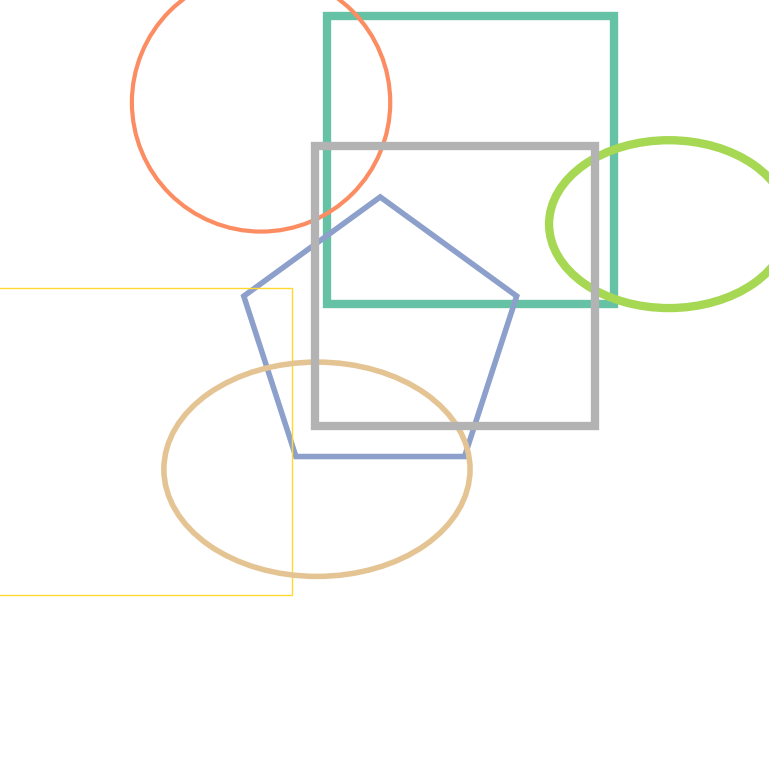[{"shape": "square", "thickness": 3, "radius": 0.93, "center": [0.611, 0.792]}, {"shape": "circle", "thickness": 1.5, "radius": 0.84, "center": [0.339, 0.867]}, {"shape": "pentagon", "thickness": 2, "radius": 0.93, "center": [0.494, 0.558]}, {"shape": "oval", "thickness": 3, "radius": 0.78, "center": [0.869, 0.709]}, {"shape": "square", "thickness": 0.5, "radius": 1.0, "center": [0.18, 0.427]}, {"shape": "oval", "thickness": 2, "radius": 0.99, "center": [0.412, 0.391]}, {"shape": "square", "thickness": 3, "radius": 0.91, "center": [0.591, 0.629]}]